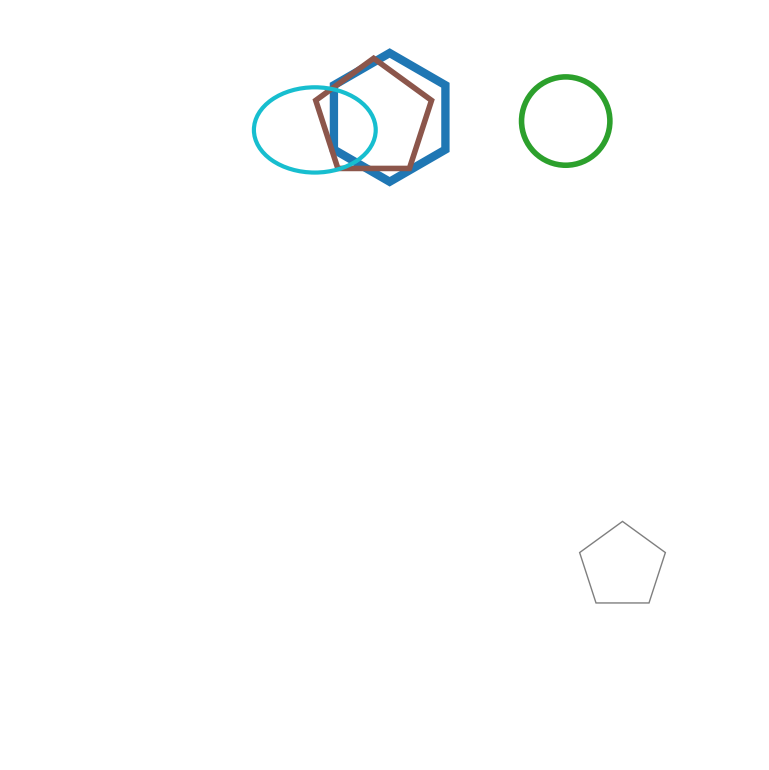[{"shape": "hexagon", "thickness": 3, "radius": 0.42, "center": [0.506, 0.848]}, {"shape": "circle", "thickness": 2, "radius": 0.29, "center": [0.735, 0.843]}, {"shape": "pentagon", "thickness": 2, "radius": 0.4, "center": [0.485, 0.845]}, {"shape": "pentagon", "thickness": 0.5, "radius": 0.29, "center": [0.808, 0.264]}, {"shape": "oval", "thickness": 1.5, "radius": 0.4, "center": [0.409, 0.831]}]